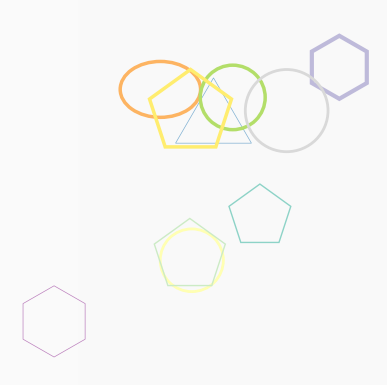[{"shape": "pentagon", "thickness": 1, "radius": 0.42, "center": [0.671, 0.438]}, {"shape": "circle", "thickness": 2, "radius": 0.41, "center": [0.495, 0.324]}, {"shape": "hexagon", "thickness": 3, "radius": 0.41, "center": [0.876, 0.825]}, {"shape": "triangle", "thickness": 0.5, "radius": 0.57, "center": [0.551, 0.685]}, {"shape": "oval", "thickness": 2.5, "radius": 0.52, "center": [0.414, 0.768]}, {"shape": "circle", "thickness": 2.5, "radius": 0.42, "center": [0.601, 0.747]}, {"shape": "circle", "thickness": 2, "radius": 0.53, "center": [0.74, 0.713]}, {"shape": "hexagon", "thickness": 0.5, "radius": 0.46, "center": [0.14, 0.165]}, {"shape": "pentagon", "thickness": 1, "radius": 0.48, "center": [0.49, 0.336]}, {"shape": "pentagon", "thickness": 2.5, "radius": 0.56, "center": [0.492, 0.708]}]